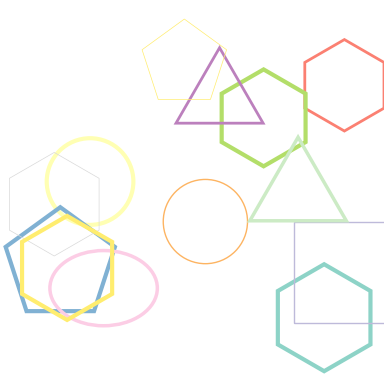[{"shape": "hexagon", "thickness": 3, "radius": 0.69, "center": [0.842, 0.175]}, {"shape": "circle", "thickness": 3, "radius": 0.56, "center": [0.234, 0.528]}, {"shape": "square", "thickness": 1, "radius": 0.66, "center": [0.894, 0.291]}, {"shape": "hexagon", "thickness": 2, "radius": 0.59, "center": [0.895, 0.778]}, {"shape": "pentagon", "thickness": 3, "radius": 0.75, "center": [0.157, 0.313]}, {"shape": "circle", "thickness": 1, "radius": 0.55, "center": [0.533, 0.425]}, {"shape": "hexagon", "thickness": 3, "radius": 0.63, "center": [0.685, 0.694]}, {"shape": "oval", "thickness": 2.5, "radius": 0.7, "center": [0.269, 0.252]}, {"shape": "hexagon", "thickness": 0.5, "radius": 0.67, "center": [0.141, 0.47]}, {"shape": "triangle", "thickness": 2, "radius": 0.65, "center": [0.57, 0.745]}, {"shape": "triangle", "thickness": 2.5, "radius": 0.72, "center": [0.774, 0.499]}, {"shape": "pentagon", "thickness": 0.5, "radius": 0.58, "center": [0.479, 0.835]}, {"shape": "hexagon", "thickness": 3, "radius": 0.68, "center": [0.174, 0.304]}]